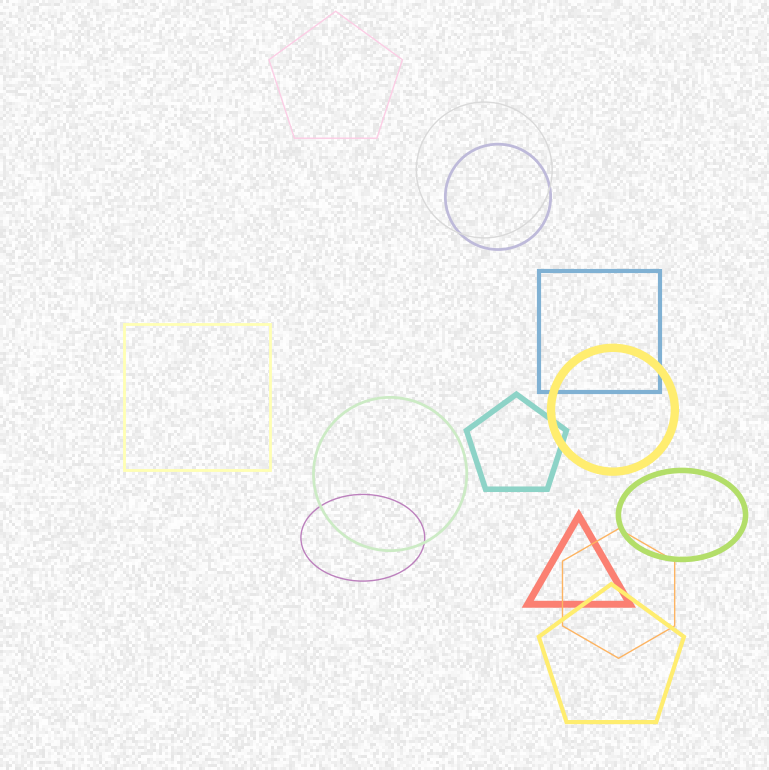[{"shape": "pentagon", "thickness": 2, "radius": 0.34, "center": [0.671, 0.42]}, {"shape": "square", "thickness": 1, "radius": 0.47, "center": [0.256, 0.485]}, {"shape": "circle", "thickness": 1, "radius": 0.34, "center": [0.647, 0.744]}, {"shape": "triangle", "thickness": 2.5, "radius": 0.38, "center": [0.752, 0.254]}, {"shape": "square", "thickness": 1.5, "radius": 0.39, "center": [0.779, 0.57]}, {"shape": "hexagon", "thickness": 0.5, "radius": 0.42, "center": [0.803, 0.229]}, {"shape": "oval", "thickness": 2, "radius": 0.41, "center": [0.886, 0.331]}, {"shape": "pentagon", "thickness": 0.5, "radius": 0.46, "center": [0.436, 0.894]}, {"shape": "circle", "thickness": 0.5, "radius": 0.44, "center": [0.629, 0.779]}, {"shape": "oval", "thickness": 0.5, "radius": 0.4, "center": [0.471, 0.302]}, {"shape": "circle", "thickness": 1, "radius": 0.5, "center": [0.507, 0.384]}, {"shape": "pentagon", "thickness": 1.5, "radius": 0.5, "center": [0.794, 0.142]}, {"shape": "circle", "thickness": 3, "radius": 0.4, "center": [0.796, 0.468]}]